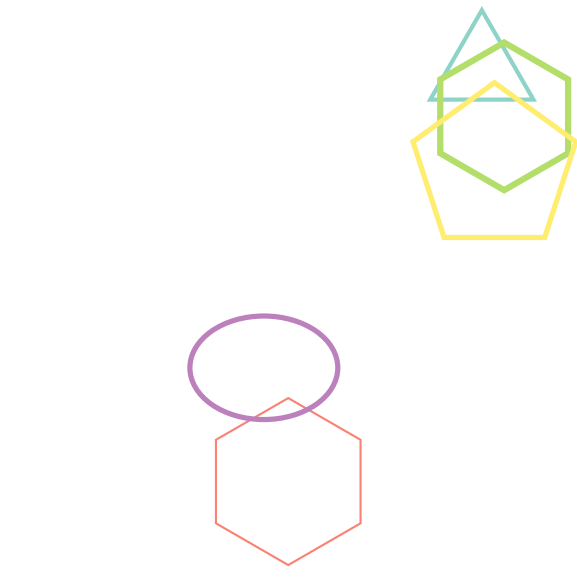[{"shape": "triangle", "thickness": 2, "radius": 0.52, "center": [0.834, 0.878]}, {"shape": "hexagon", "thickness": 1, "radius": 0.72, "center": [0.499, 0.165]}, {"shape": "hexagon", "thickness": 3, "radius": 0.64, "center": [0.873, 0.798]}, {"shape": "oval", "thickness": 2.5, "radius": 0.64, "center": [0.457, 0.362]}, {"shape": "pentagon", "thickness": 2.5, "radius": 0.74, "center": [0.856, 0.708]}]